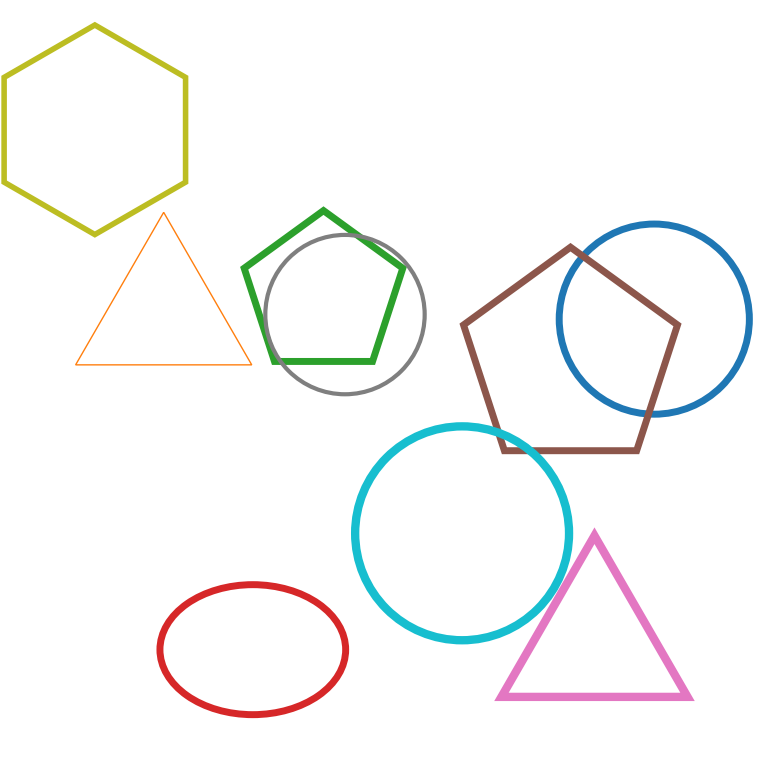[{"shape": "circle", "thickness": 2.5, "radius": 0.62, "center": [0.85, 0.586]}, {"shape": "triangle", "thickness": 0.5, "radius": 0.66, "center": [0.213, 0.592]}, {"shape": "pentagon", "thickness": 2.5, "radius": 0.54, "center": [0.42, 0.618]}, {"shape": "oval", "thickness": 2.5, "radius": 0.6, "center": [0.328, 0.156]}, {"shape": "pentagon", "thickness": 2.5, "radius": 0.73, "center": [0.741, 0.533]}, {"shape": "triangle", "thickness": 3, "radius": 0.7, "center": [0.772, 0.165]}, {"shape": "circle", "thickness": 1.5, "radius": 0.52, "center": [0.448, 0.591]}, {"shape": "hexagon", "thickness": 2, "radius": 0.68, "center": [0.123, 0.831]}, {"shape": "circle", "thickness": 3, "radius": 0.69, "center": [0.6, 0.307]}]